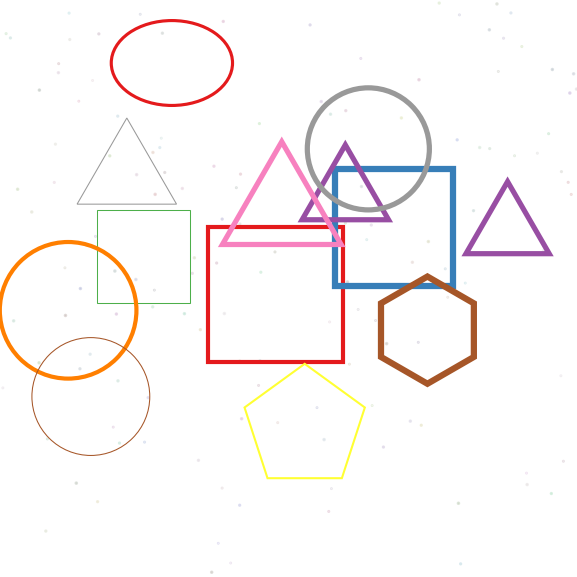[{"shape": "oval", "thickness": 1.5, "radius": 0.52, "center": [0.298, 0.89]}, {"shape": "square", "thickness": 2, "radius": 0.58, "center": [0.477, 0.489]}, {"shape": "square", "thickness": 3, "radius": 0.51, "center": [0.682, 0.606]}, {"shape": "square", "thickness": 0.5, "radius": 0.4, "center": [0.248, 0.555]}, {"shape": "triangle", "thickness": 2.5, "radius": 0.43, "center": [0.598, 0.662]}, {"shape": "triangle", "thickness": 2.5, "radius": 0.42, "center": [0.879, 0.601]}, {"shape": "circle", "thickness": 2, "radius": 0.59, "center": [0.118, 0.462]}, {"shape": "pentagon", "thickness": 1, "radius": 0.55, "center": [0.528, 0.26]}, {"shape": "hexagon", "thickness": 3, "radius": 0.46, "center": [0.74, 0.427]}, {"shape": "circle", "thickness": 0.5, "radius": 0.51, "center": [0.157, 0.312]}, {"shape": "triangle", "thickness": 2.5, "radius": 0.59, "center": [0.488, 0.635]}, {"shape": "triangle", "thickness": 0.5, "radius": 0.5, "center": [0.22, 0.695]}, {"shape": "circle", "thickness": 2.5, "radius": 0.53, "center": [0.638, 0.741]}]